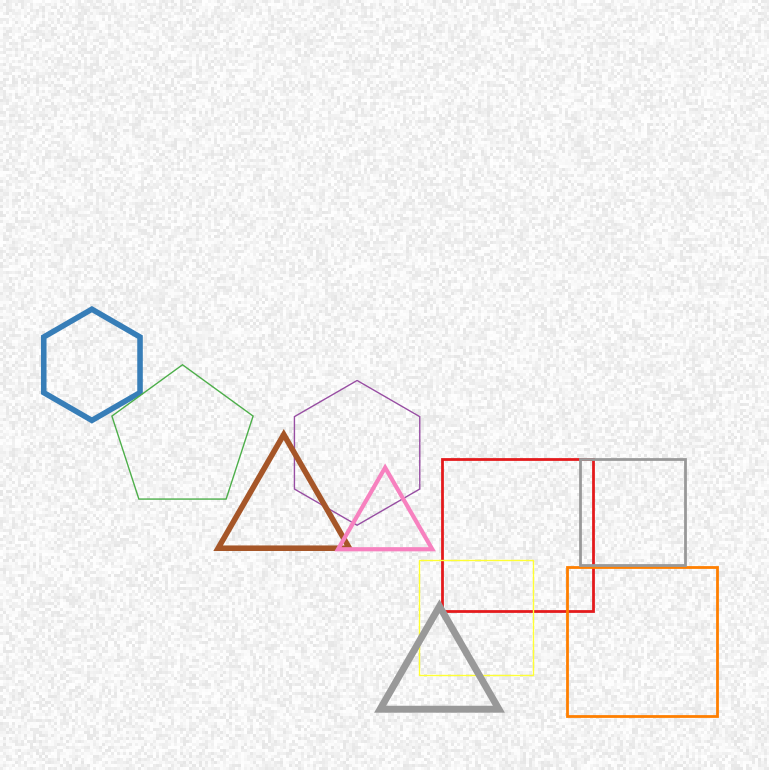[{"shape": "square", "thickness": 1, "radius": 0.49, "center": [0.672, 0.305]}, {"shape": "hexagon", "thickness": 2, "radius": 0.36, "center": [0.119, 0.526]}, {"shape": "pentagon", "thickness": 0.5, "radius": 0.48, "center": [0.237, 0.43]}, {"shape": "hexagon", "thickness": 0.5, "radius": 0.47, "center": [0.464, 0.412]}, {"shape": "square", "thickness": 1, "radius": 0.48, "center": [0.834, 0.167]}, {"shape": "square", "thickness": 0.5, "radius": 0.37, "center": [0.618, 0.198]}, {"shape": "triangle", "thickness": 2, "radius": 0.49, "center": [0.369, 0.337]}, {"shape": "triangle", "thickness": 1.5, "radius": 0.35, "center": [0.5, 0.322]}, {"shape": "triangle", "thickness": 2.5, "radius": 0.45, "center": [0.571, 0.123]}, {"shape": "square", "thickness": 1, "radius": 0.34, "center": [0.822, 0.335]}]